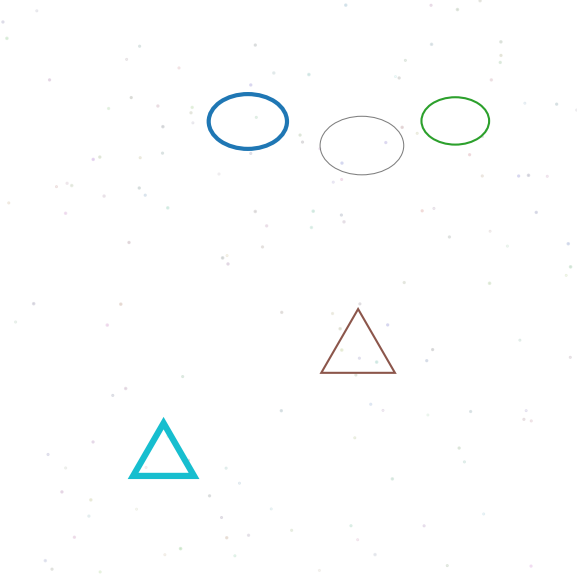[{"shape": "oval", "thickness": 2, "radius": 0.34, "center": [0.429, 0.789]}, {"shape": "oval", "thickness": 1, "radius": 0.29, "center": [0.788, 0.79]}, {"shape": "triangle", "thickness": 1, "radius": 0.37, "center": [0.62, 0.39]}, {"shape": "oval", "thickness": 0.5, "radius": 0.36, "center": [0.627, 0.747]}, {"shape": "triangle", "thickness": 3, "radius": 0.3, "center": [0.283, 0.205]}]